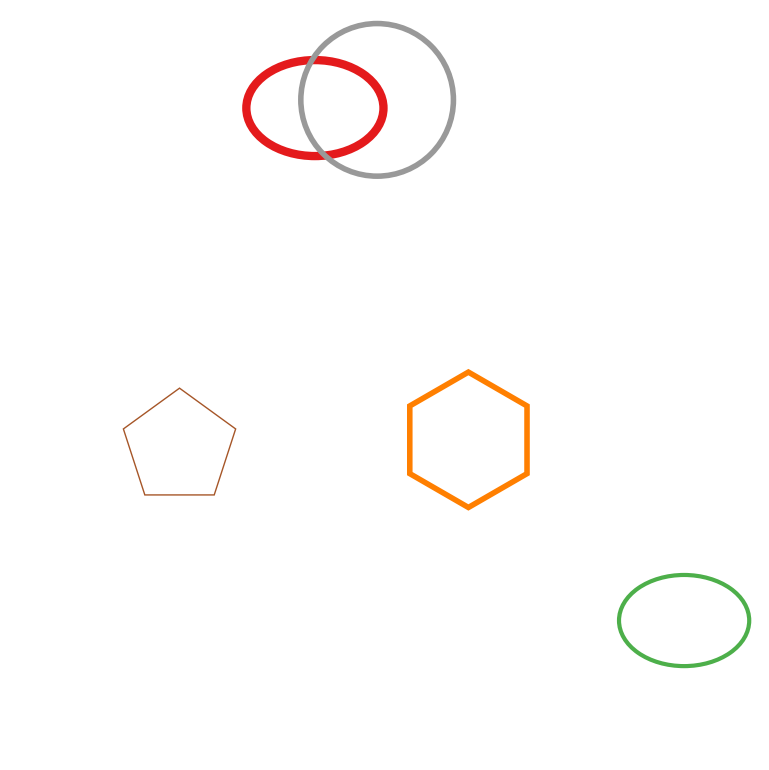[{"shape": "oval", "thickness": 3, "radius": 0.45, "center": [0.409, 0.86]}, {"shape": "oval", "thickness": 1.5, "radius": 0.42, "center": [0.888, 0.194]}, {"shape": "hexagon", "thickness": 2, "radius": 0.44, "center": [0.608, 0.429]}, {"shape": "pentagon", "thickness": 0.5, "radius": 0.38, "center": [0.233, 0.419]}, {"shape": "circle", "thickness": 2, "radius": 0.5, "center": [0.49, 0.87]}]